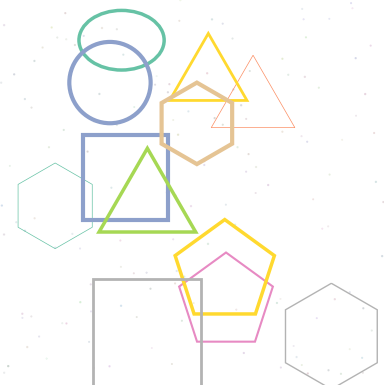[{"shape": "hexagon", "thickness": 0.5, "radius": 0.56, "center": [0.143, 0.465]}, {"shape": "oval", "thickness": 2.5, "radius": 0.55, "center": [0.316, 0.896]}, {"shape": "triangle", "thickness": 0.5, "radius": 0.63, "center": [0.657, 0.731]}, {"shape": "circle", "thickness": 3, "radius": 0.53, "center": [0.286, 0.786]}, {"shape": "square", "thickness": 3, "radius": 0.55, "center": [0.326, 0.539]}, {"shape": "pentagon", "thickness": 1.5, "radius": 0.64, "center": [0.587, 0.216]}, {"shape": "triangle", "thickness": 2.5, "radius": 0.72, "center": [0.383, 0.47]}, {"shape": "pentagon", "thickness": 2.5, "radius": 0.68, "center": [0.584, 0.294]}, {"shape": "triangle", "thickness": 2, "radius": 0.58, "center": [0.541, 0.797]}, {"shape": "hexagon", "thickness": 3, "radius": 0.53, "center": [0.511, 0.68]}, {"shape": "hexagon", "thickness": 1, "radius": 0.69, "center": [0.861, 0.127]}, {"shape": "square", "thickness": 2, "radius": 0.7, "center": [0.381, 0.135]}]